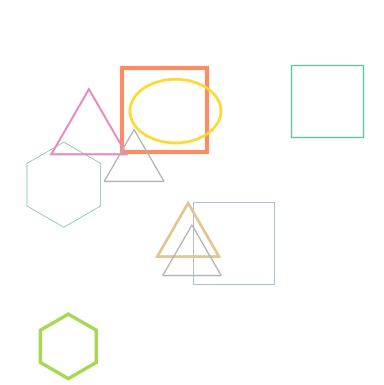[{"shape": "hexagon", "thickness": 0.5, "radius": 0.55, "center": [0.166, 0.52]}, {"shape": "square", "thickness": 1, "radius": 0.47, "center": [0.849, 0.738]}, {"shape": "square", "thickness": 3, "radius": 0.55, "center": [0.427, 0.714]}, {"shape": "square", "thickness": 0.5, "radius": 0.53, "center": [0.607, 0.369]}, {"shape": "triangle", "thickness": 1.5, "radius": 0.56, "center": [0.231, 0.656]}, {"shape": "hexagon", "thickness": 2.5, "radius": 0.42, "center": [0.177, 0.1]}, {"shape": "oval", "thickness": 2, "radius": 0.59, "center": [0.456, 0.711]}, {"shape": "triangle", "thickness": 2, "radius": 0.46, "center": [0.489, 0.38]}, {"shape": "triangle", "thickness": 1, "radius": 0.45, "center": [0.348, 0.574]}, {"shape": "triangle", "thickness": 1, "radius": 0.44, "center": [0.499, 0.328]}]